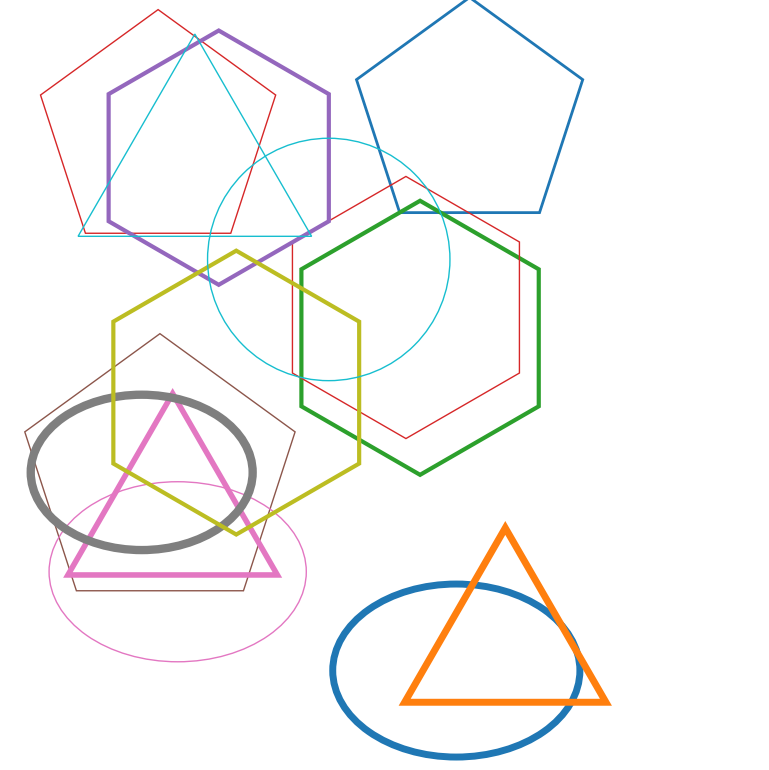[{"shape": "pentagon", "thickness": 1, "radius": 0.77, "center": [0.61, 0.849]}, {"shape": "oval", "thickness": 2.5, "radius": 0.8, "center": [0.593, 0.129]}, {"shape": "triangle", "thickness": 2.5, "radius": 0.75, "center": [0.656, 0.163]}, {"shape": "hexagon", "thickness": 1.5, "radius": 0.89, "center": [0.546, 0.561]}, {"shape": "hexagon", "thickness": 0.5, "radius": 0.85, "center": [0.527, 0.601]}, {"shape": "pentagon", "thickness": 0.5, "radius": 0.8, "center": [0.205, 0.827]}, {"shape": "hexagon", "thickness": 1.5, "radius": 0.83, "center": [0.284, 0.795]}, {"shape": "pentagon", "thickness": 0.5, "radius": 0.92, "center": [0.208, 0.382]}, {"shape": "oval", "thickness": 0.5, "radius": 0.84, "center": [0.231, 0.257]}, {"shape": "triangle", "thickness": 2, "radius": 0.79, "center": [0.224, 0.332]}, {"shape": "oval", "thickness": 3, "radius": 0.72, "center": [0.184, 0.387]}, {"shape": "hexagon", "thickness": 1.5, "radius": 0.92, "center": [0.307, 0.49]}, {"shape": "triangle", "thickness": 0.5, "radius": 0.88, "center": [0.253, 0.781]}, {"shape": "circle", "thickness": 0.5, "radius": 0.79, "center": [0.427, 0.663]}]